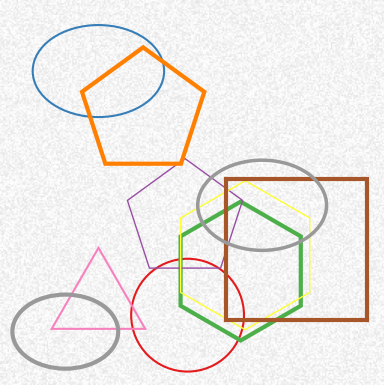[{"shape": "circle", "thickness": 1.5, "radius": 0.73, "center": [0.487, 0.181]}, {"shape": "oval", "thickness": 1.5, "radius": 0.85, "center": [0.256, 0.815]}, {"shape": "hexagon", "thickness": 3, "radius": 0.9, "center": [0.625, 0.296]}, {"shape": "pentagon", "thickness": 1, "radius": 0.79, "center": [0.48, 0.431]}, {"shape": "pentagon", "thickness": 3, "radius": 0.84, "center": [0.372, 0.71]}, {"shape": "hexagon", "thickness": 1, "radius": 0.97, "center": [0.637, 0.337]}, {"shape": "square", "thickness": 3, "radius": 0.92, "center": [0.771, 0.351]}, {"shape": "triangle", "thickness": 1.5, "radius": 0.7, "center": [0.256, 0.216]}, {"shape": "oval", "thickness": 2.5, "radius": 0.84, "center": [0.681, 0.467]}, {"shape": "oval", "thickness": 3, "radius": 0.69, "center": [0.17, 0.139]}]